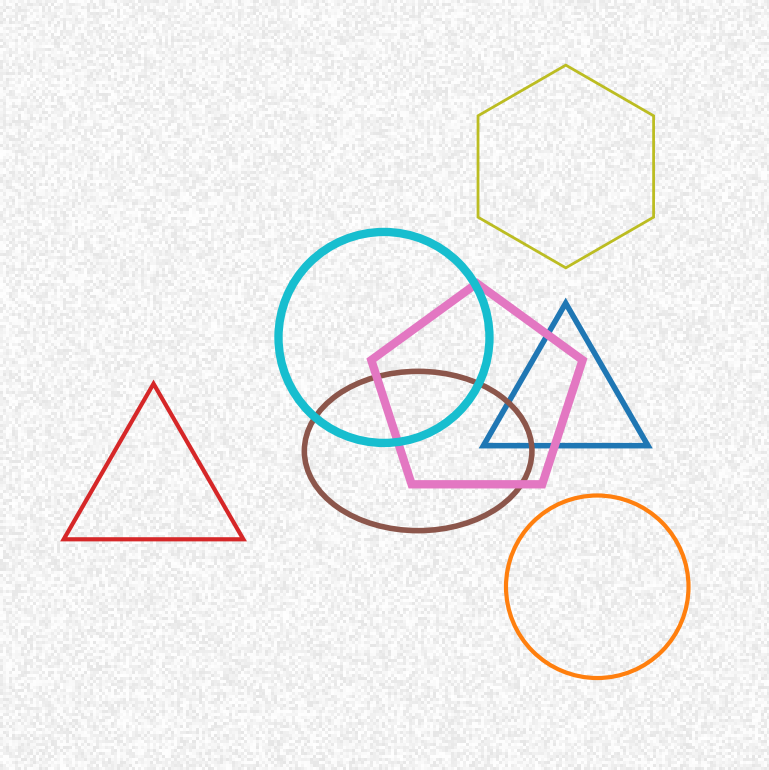[{"shape": "triangle", "thickness": 2, "radius": 0.62, "center": [0.735, 0.483]}, {"shape": "circle", "thickness": 1.5, "radius": 0.59, "center": [0.776, 0.238]}, {"shape": "triangle", "thickness": 1.5, "radius": 0.67, "center": [0.199, 0.367]}, {"shape": "oval", "thickness": 2, "radius": 0.74, "center": [0.543, 0.414]}, {"shape": "pentagon", "thickness": 3, "radius": 0.72, "center": [0.619, 0.488]}, {"shape": "hexagon", "thickness": 1, "radius": 0.66, "center": [0.735, 0.784]}, {"shape": "circle", "thickness": 3, "radius": 0.68, "center": [0.499, 0.562]}]